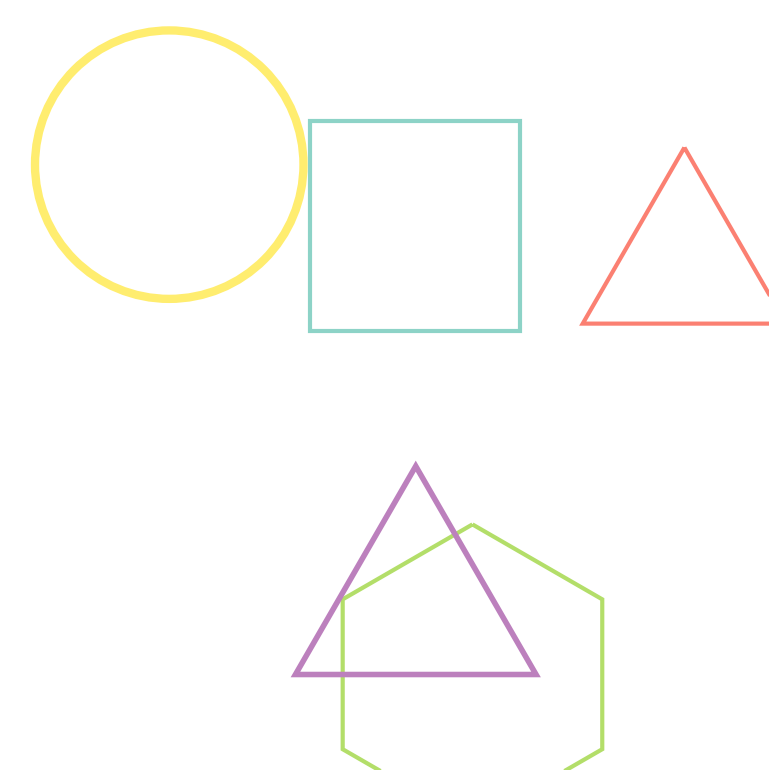[{"shape": "square", "thickness": 1.5, "radius": 0.68, "center": [0.539, 0.706]}, {"shape": "triangle", "thickness": 1.5, "radius": 0.76, "center": [0.889, 0.656]}, {"shape": "hexagon", "thickness": 1.5, "radius": 0.97, "center": [0.614, 0.124]}, {"shape": "triangle", "thickness": 2, "radius": 0.9, "center": [0.54, 0.214]}, {"shape": "circle", "thickness": 3, "radius": 0.87, "center": [0.22, 0.786]}]